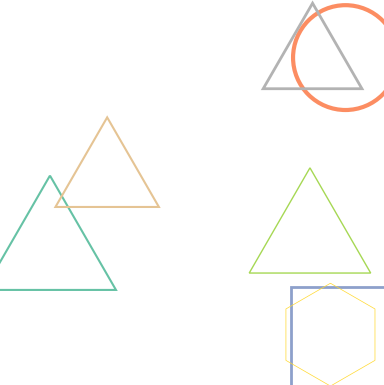[{"shape": "triangle", "thickness": 1.5, "radius": 0.99, "center": [0.13, 0.346]}, {"shape": "circle", "thickness": 3, "radius": 0.68, "center": [0.897, 0.85]}, {"shape": "square", "thickness": 2, "radius": 0.71, "center": [0.898, 0.113]}, {"shape": "triangle", "thickness": 1, "radius": 0.91, "center": [0.805, 0.382]}, {"shape": "hexagon", "thickness": 0.5, "radius": 0.67, "center": [0.858, 0.131]}, {"shape": "triangle", "thickness": 1.5, "radius": 0.78, "center": [0.278, 0.54]}, {"shape": "triangle", "thickness": 2, "radius": 0.74, "center": [0.812, 0.844]}]